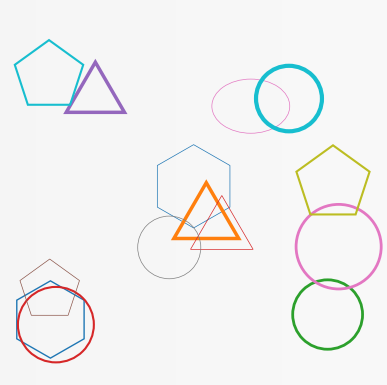[{"shape": "hexagon", "thickness": 0.5, "radius": 0.54, "center": [0.5, 0.516]}, {"shape": "hexagon", "thickness": 1, "radius": 0.5, "center": [0.13, 0.17]}, {"shape": "triangle", "thickness": 2.5, "radius": 0.48, "center": [0.532, 0.429]}, {"shape": "circle", "thickness": 2, "radius": 0.45, "center": [0.845, 0.183]}, {"shape": "triangle", "thickness": 0.5, "radius": 0.47, "center": [0.572, 0.399]}, {"shape": "circle", "thickness": 1.5, "radius": 0.49, "center": [0.144, 0.157]}, {"shape": "triangle", "thickness": 2.5, "radius": 0.43, "center": [0.246, 0.752]}, {"shape": "pentagon", "thickness": 0.5, "radius": 0.4, "center": [0.128, 0.246]}, {"shape": "circle", "thickness": 2, "radius": 0.55, "center": [0.874, 0.359]}, {"shape": "oval", "thickness": 0.5, "radius": 0.5, "center": [0.647, 0.724]}, {"shape": "circle", "thickness": 0.5, "radius": 0.41, "center": [0.437, 0.357]}, {"shape": "pentagon", "thickness": 1.5, "radius": 0.5, "center": [0.859, 0.523]}, {"shape": "pentagon", "thickness": 1.5, "radius": 0.46, "center": [0.126, 0.803]}, {"shape": "circle", "thickness": 3, "radius": 0.43, "center": [0.746, 0.744]}]